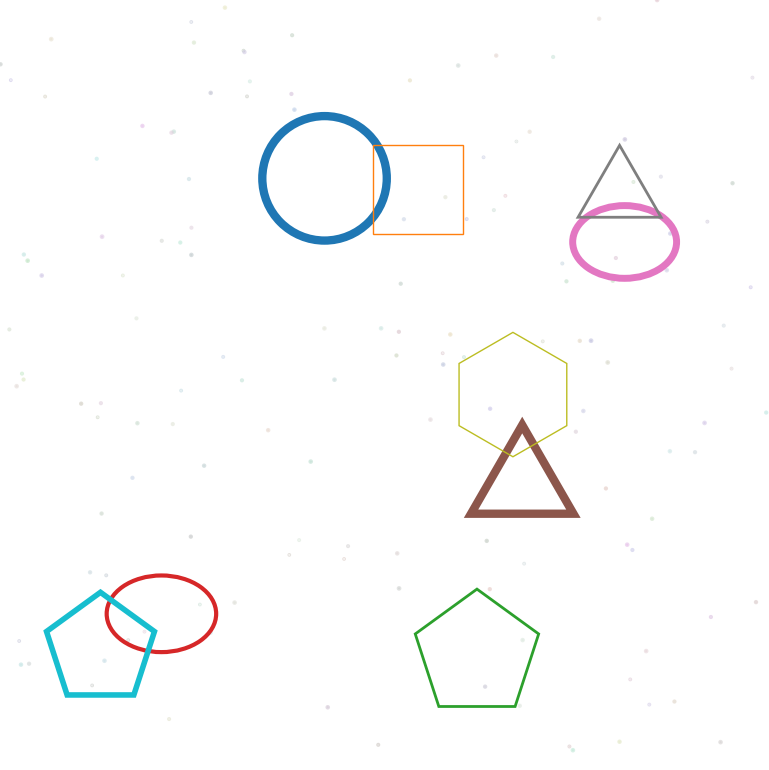[{"shape": "circle", "thickness": 3, "radius": 0.4, "center": [0.421, 0.768]}, {"shape": "square", "thickness": 0.5, "radius": 0.29, "center": [0.543, 0.754]}, {"shape": "pentagon", "thickness": 1, "radius": 0.42, "center": [0.619, 0.151]}, {"shape": "oval", "thickness": 1.5, "radius": 0.36, "center": [0.21, 0.203]}, {"shape": "triangle", "thickness": 3, "radius": 0.38, "center": [0.678, 0.371]}, {"shape": "oval", "thickness": 2.5, "radius": 0.34, "center": [0.811, 0.686]}, {"shape": "triangle", "thickness": 1, "radius": 0.31, "center": [0.805, 0.749]}, {"shape": "hexagon", "thickness": 0.5, "radius": 0.4, "center": [0.666, 0.488]}, {"shape": "pentagon", "thickness": 2, "radius": 0.37, "center": [0.13, 0.157]}]